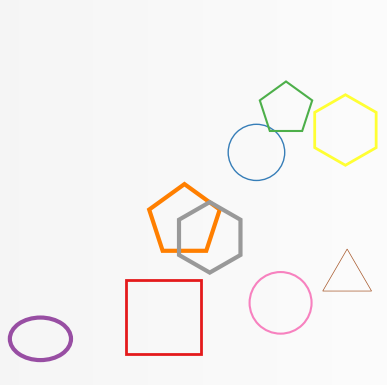[{"shape": "square", "thickness": 2, "radius": 0.49, "center": [0.422, 0.177]}, {"shape": "circle", "thickness": 1, "radius": 0.36, "center": [0.662, 0.604]}, {"shape": "pentagon", "thickness": 1.5, "radius": 0.36, "center": [0.738, 0.717]}, {"shape": "oval", "thickness": 3, "radius": 0.39, "center": [0.104, 0.12]}, {"shape": "pentagon", "thickness": 3, "radius": 0.48, "center": [0.476, 0.426]}, {"shape": "hexagon", "thickness": 2, "radius": 0.46, "center": [0.891, 0.662]}, {"shape": "triangle", "thickness": 0.5, "radius": 0.36, "center": [0.896, 0.28]}, {"shape": "circle", "thickness": 1.5, "radius": 0.4, "center": [0.724, 0.213]}, {"shape": "hexagon", "thickness": 3, "radius": 0.46, "center": [0.541, 0.384]}]